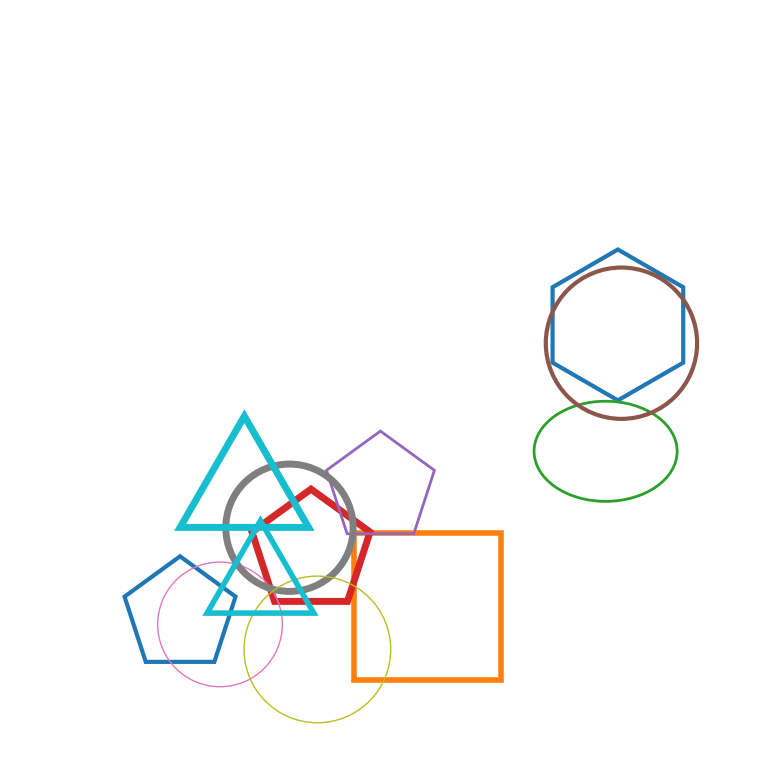[{"shape": "pentagon", "thickness": 1.5, "radius": 0.38, "center": [0.234, 0.202]}, {"shape": "hexagon", "thickness": 1.5, "radius": 0.49, "center": [0.802, 0.578]}, {"shape": "square", "thickness": 2, "radius": 0.48, "center": [0.555, 0.212]}, {"shape": "oval", "thickness": 1, "radius": 0.46, "center": [0.787, 0.414]}, {"shape": "pentagon", "thickness": 2.5, "radius": 0.4, "center": [0.404, 0.284]}, {"shape": "pentagon", "thickness": 1, "radius": 0.37, "center": [0.494, 0.366]}, {"shape": "circle", "thickness": 1.5, "radius": 0.49, "center": [0.807, 0.554]}, {"shape": "circle", "thickness": 0.5, "radius": 0.4, "center": [0.286, 0.189]}, {"shape": "circle", "thickness": 2.5, "radius": 0.41, "center": [0.376, 0.315]}, {"shape": "circle", "thickness": 0.5, "radius": 0.48, "center": [0.412, 0.157]}, {"shape": "triangle", "thickness": 2, "radius": 0.4, "center": [0.338, 0.244]}, {"shape": "triangle", "thickness": 2.5, "radius": 0.48, "center": [0.317, 0.363]}]